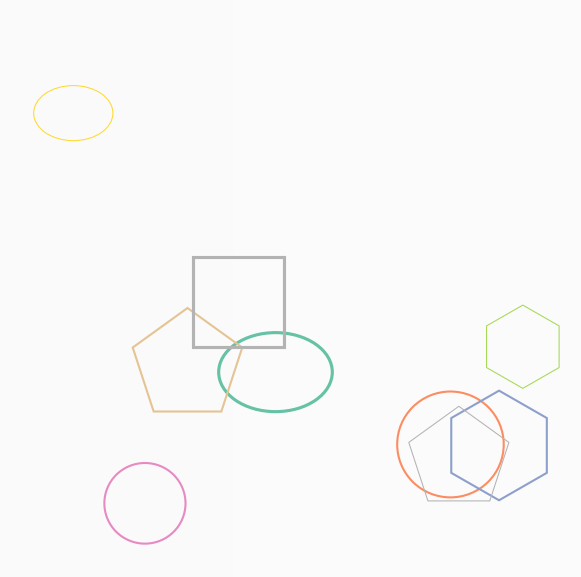[{"shape": "oval", "thickness": 1.5, "radius": 0.49, "center": [0.474, 0.355]}, {"shape": "circle", "thickness": 1, "radius": 0.46, "center": [0.775, 0.23]}, {"shape": "hexagon", "thickness": 1, "radius": 0.47, "center": [0.859, 0.228]}, {"shape": "circle", "thickness": 1, "radius": 0.35, "center": [0.249, 0.128]}, {"shape": "hexagon", "thickness": 0.5, "radius": 0.36, "center": [0.899, 0.399]}, {"shape": "oval", "thickness": 0.5, "radius": 0.34, "center": [0.126, 0.803]}, {"shape": "pentagon", "thickness": 1, "radius": 0.5, "center": [0.323, 0.367]}, {"shape": "pentagon", "thickness": 0.5, "radius": 0.45, "center": [0.789, 0.205]}, {"shape": "square", "thickness": 1.5, "radius": 0.39, "center": [0.41, 0.476]}]